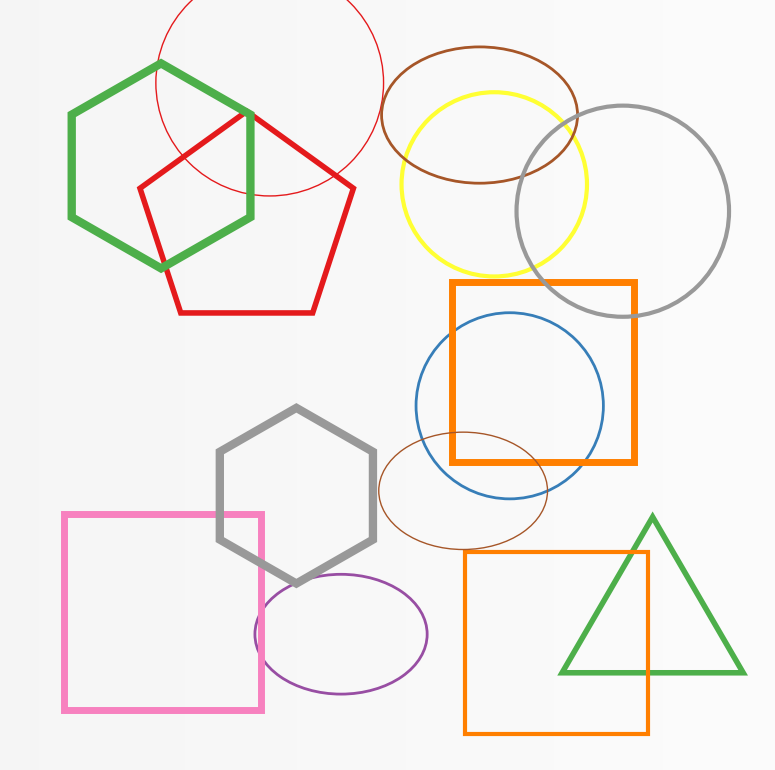[{"shape": "circle", "thickness": 0.5, "radius": 0.73, "center": [0.348, 0.892]}, {"shape": "pentagon", "thickness": 2, "radius": 0.72, "center": [0.318, 0.711]}, {"shape": "circle", "thickness": 1, "radius": 0.6, "center": [0.658, 0.473]}, {"shape": "triangle", "thickness": 2, "radius": 0.67, "center": [0.842, 0.194]}, {"shape": "hexagon", "thickness": 3, "radius": 0.67, "center": [0.208, 0.785]}, {"shape": "oval", "thickness": 1, "radius": 0.56, "center": [0.44, 0.176]}, {"shape": "square", "thickness": 2.5, "radius": 0.59, "center": [0.701, 0.517]}, {"shape": "square", "thickness": 1.5, "radius": 0.59, "center": [0.718, 0.165]}, {"shape": "circle", "thickness": 1.5, "radius": 0.6, "center": [0.638, 0.761]}, {"shape": "oval", "thickness": 0.5, "radius": 0.54, "center": [0.598, 0.363]}, {"shape": "oval", "thickness": 1, "radius": 0.63, "center": [0.619, 0.851]}, {"shape": "square", "thickness": 2.5, "radius": 0.63, "center": [0.21, 0.205]}, {"shape": "circle", "thickness": 1.5, "radius": 0.69, "center": [0.804, 0.726]}, {"shape": "hexagon", "thickness": 3, "radius": 0.57, "center": [0.382, 0.356]}]